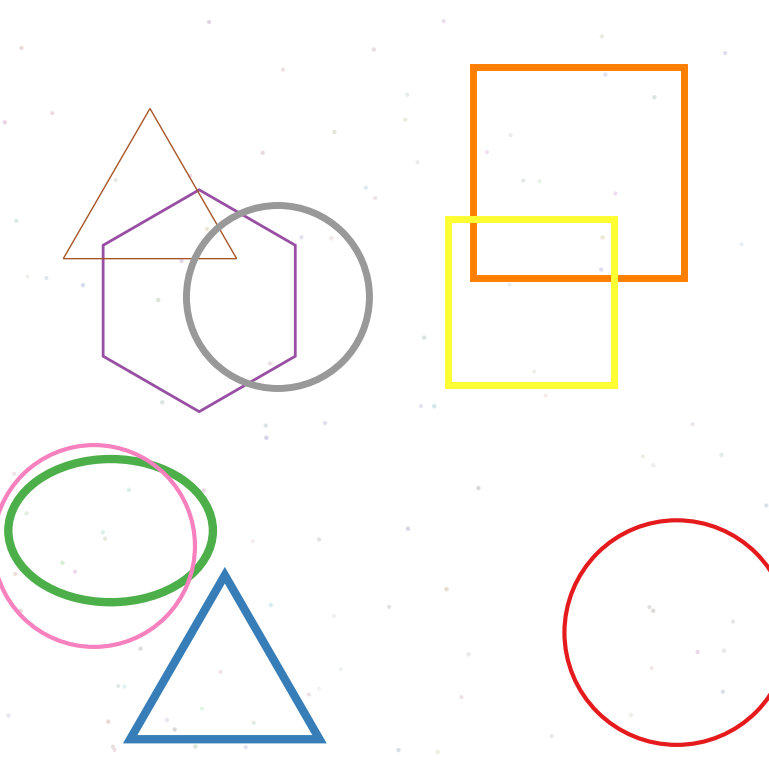[{"shape": "circle", "thickness": 1.5, "radius": 0.73, "center": [0.879, 0.178]}, {"shape": "triangle", "thickness": 3, "radius": 0.71, "center": [0.292, 0.111]}, {"shape": "oval", "thickness": 3, "radius": 0.66, "center": [0.144, 0.311]}, {"shape": "hexagon", "thickness": 1, "radius": 0.72, "center": [0.259, 0.609]}, {"shape": "square", "thickness": 2.5, "radius": 0.68, "center": [0.751, 0.776]}, {"shape": "square", "thickness": 2.5, "radius": 0.54, "center": [0.689, 0.608]}, {"shape": "triangle", "thickness": 0.5, "radius": 0.65, "center": [0.195, 0.729]}, {"shape": "circle", "thickness": 1.5, "radius": 0.66, "center": [0.122, 0.291]}, {"shape": "circle", "thickness": 2.5, "radius": 0.59, "center": [0.361, 0.614]}]